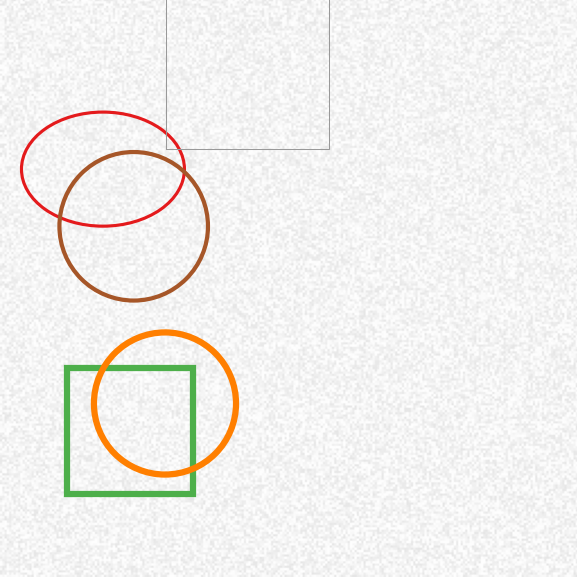[{"shape": "oval", "thickness": 1.5, "radius": 0.71, "center": [0.178, 0.706]}, {"shape": "square", "thickness": 3, "radius": 0.55, "center": [0.225, 0.252]}, {"shape": "circle", "thickness": 3, "radius": 0.62, "center": [0.286, 0.3]}, {"shape": "circle", "thickness": 2, "radius": 0.64, "center": [0.232, 0.607]}, {"shape": "square", "thickness": 0.5, "radius": 0.71, "center": [0.428, 0.883]}]